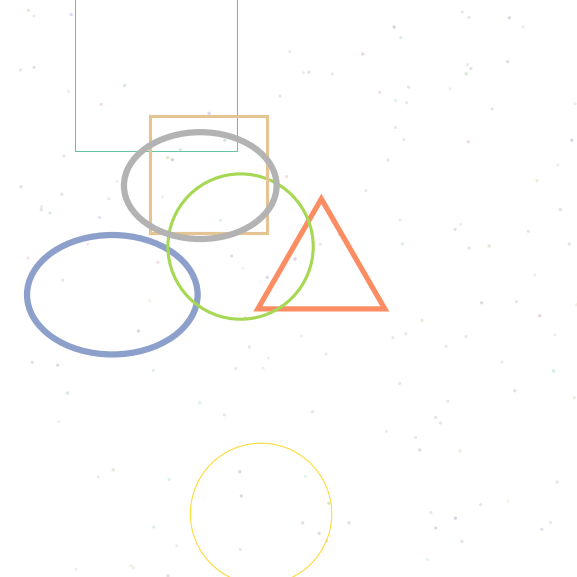[{"shape": "square", "thickness": 0.5, "radius": 0.7, "center": [0.27, 0.878]}, {"shape": "triangle", "thickness": 2.5, "radius": 0.64, "center": [0.556, 0.528]}, {"shape": "oval", "thickness": 3, "radius": 0.74, "center": [0.195, 0.489]}, {"shape": "circle", "thickness": 1.5, "radius": 0.63, "center": [0.417, 0.572]}, {"shape": "circle", "thickness": 0.5, "radius": 0.61, "center": [0.452, 0.109]}, {"shape": "square", "thickness": 1.5, "radius": 0.51, "center": [0.361, 0.696]}, {"shape": "oval", "thickness": 3, "radius": 0.66, "center": [0.347, 0.678]}]